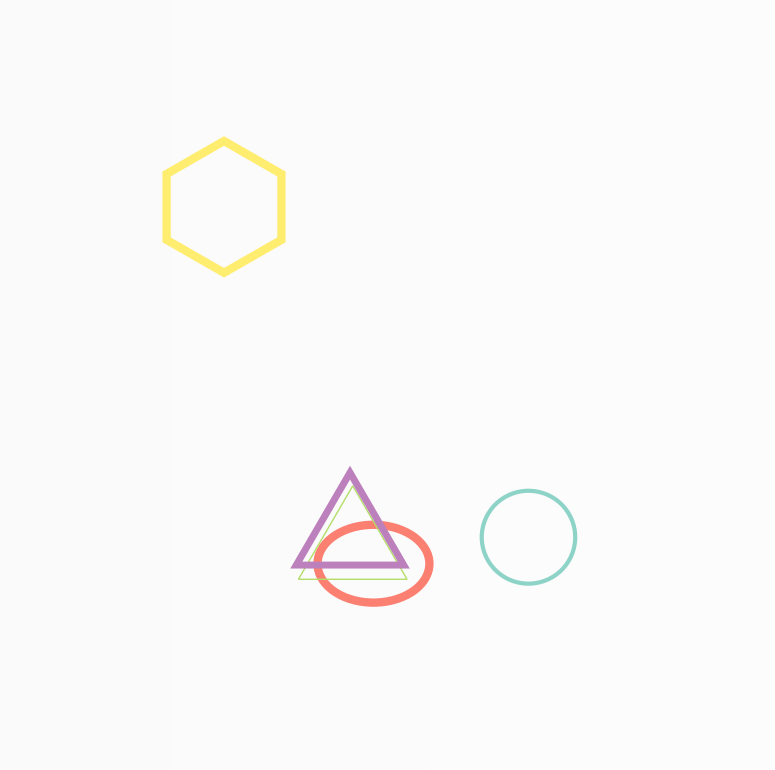[{"shape": "circle", "thickness": 1.5, "radius": 0.3, "center": [0.682, 0.302]}, {"shape": "oval", "thickness": 3, "radius": 0.36, "center": [0.482, 0.268]}, {"shape": "triangle", "thickness": 0.5, "radius": 0.4, "center": [0.455, 0.288]}, {"shape": "triangle", "thickness": 2.5, "radius": 0.4, "center": [0.452, 0.306]}, {"shape": "hexagon", "thickness": 3, "radius": 0.43, "center": [0.289, 0.731]}]